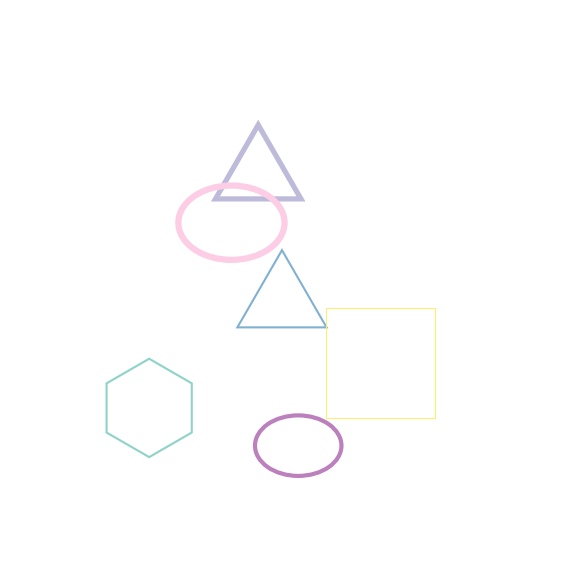[{"shape": "hexagon", "thickness": 1, "radius": 0.43, "center": [0.258, 0.293]}, {"shape": "triangle", "thickness": 2.5, "radius": 0.43, "center": [0.447, 0.697]}, {"shape": "triangle", "thickness": 1, "radius": 0.45, "center": [0.488, 0.477]}, {"shape": "oval", "thickness": 3, "radius": 0.46, "center": [0.401, 0.614]}, {"shape": "oval", "thickness": 2, "radius": 0.37, "center": [0.516, 0.227]}, {"shape": "square", "thickness": 0.5, "radius": 0.47, "center": [0.659, 0.37]}]